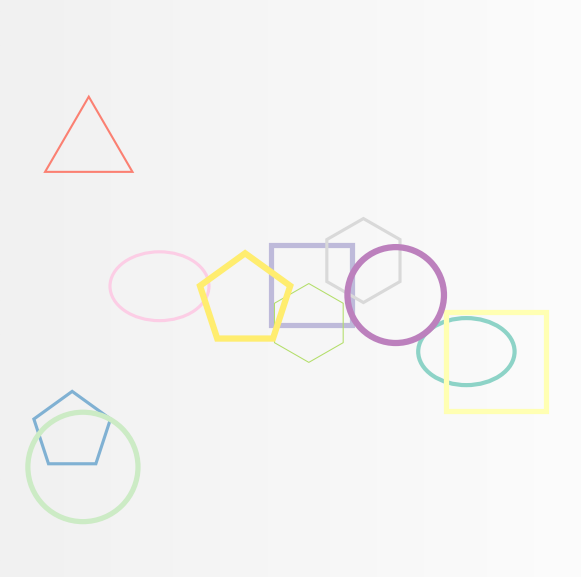[{"shape": "oval", "thickness": 2, "radius": 0.41, "center": [0.802, 0.39]}, {"shape": "square", "thickness": 2.5, "radius": 0.43, "center": [0.853, 0.373]}, {"shape": "square", "thickness": 2.5, "radius": 0.35, "center": [0.536, 0.506]}, {"shape": "triangle", "thickness": 1, "radius": 0.43, "center": [0.153, 0.745]}, {"shape": "pentagon", "thickness": 1.5, "radius": 0.35, "center": [0.124, 0.252]}, {"shape": "hexagon", "thickness": 0.5, "radius": 0.34, "center": [0.531, 0.44]}, {"shape": "oval", "thickness": 1.5, "radius": 0.43, "center": [0.274, 0.504]}, {"shape": "hexagon", "thickness": 1.5, "radius": 0.36, "center": [0.625, 0.548]}, {"shape": "circle", "thickness": 3, "radius": 0.42, "center": [0.681, 0.488]}, {"shape": "circle", "thickness": 2.5, "radius": 0.47, "center": [0.143, 0.191]}, {"shape": "pentagon", "thickness": 3, "radius": 0.41, "center": [0.422, 0.479]}]